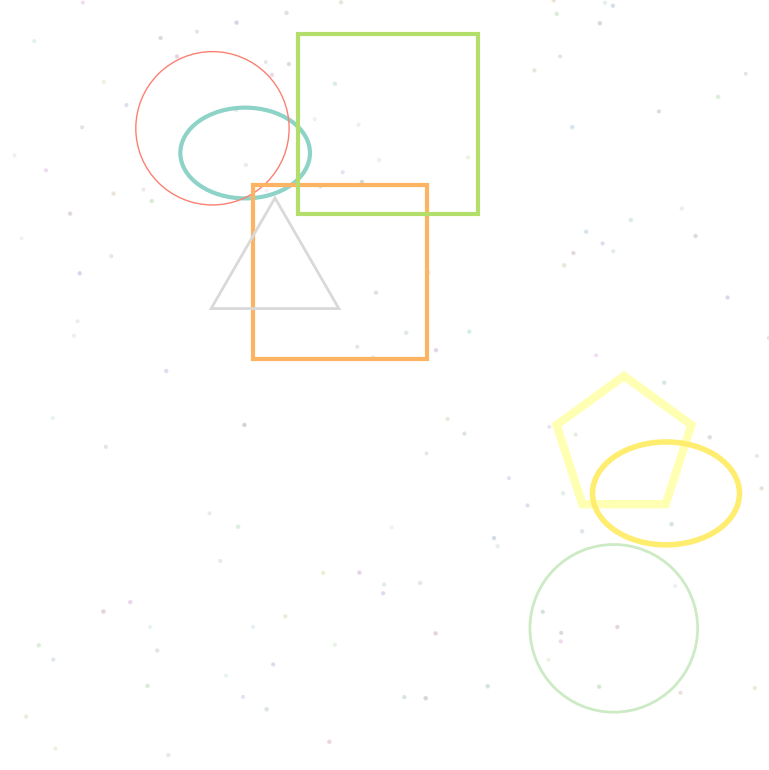[{"shape": "oval", "thickness": 1.5, "radius": 0.42, "center": [0.318, 0.801]}, {"shape": "pentagon", "thickness": 3, "radius": 0.46, "center": [0.81, 0.42]}, {"shape": "circle", "thickness": 0.5, "radius": 0.5, "center": [0.276, 0.833]}, {"shape": "square", "thickness": 1.5, "radius": 0.57, "center": [0.441, 0.647]}, {"shape": "square", "thickness": 1.5, "radius": 0.58, "center": [0.504, 0.839]}, {"shape": "triangle", "thickness": 1, "radius": 0.48, "center": [0.357, 0.647]}, {"shape": "circle", "thickness": 1, "radius": 0.54, "center": [0.797, 0.184]}, {"shape": "oval", "thickness": 2, "radius": 0.48, "center": [0.865, 0.359]}]